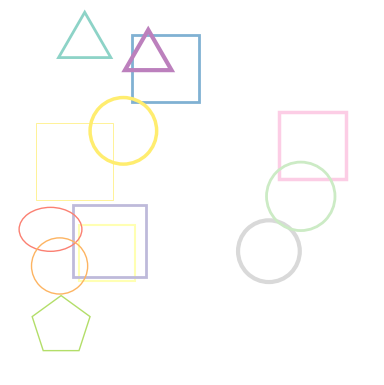[{"shape": "triangle", "thickness": 2, "radius": 0.39, "center": [0.22, 0.89]}, {"shape": "square", "thickness": 1.5, "radius": 0.36, "center": [0.278, 0.344]}, {"shape": "square", "thickness": 2, "radius": 0.47, "center": [0.284, 0.373]}, {"shape": "oval", "thickness": 1, "radius": 0.41, "center": [0.131, 0.404]}, {"shape": "square", "thickness": 2, "radius": 0.43, "center": [0.43, 0.822]}, {"shape": "circle", "thickness": 1, "radius": 0.36, "center": [0.155, 0.309]}, {"shape": "pentagon", "thickness": 1, "radius": 0.4, "center": [0.159, 0.153]}, {"shape": "square", "thickness": 2.5, "radius": 0.43, "center": [0.813, 0.621]}, {"shape": "circle", "thickness": 3, "radius": 0.4, "center": [0.698, 0.348]}, {"shape": "triangle", "thickness": 3, "radius": 0.35, "center": [0.385, 0.853]}, {"shape": "circle", "thickness": 2, "radius": 0.44, "center": [0.781, 0.49]}, {"shape": "square", "thickness": 0.5, "radius": 0.5, "center": [0.193, 0.58]}, {"shape": "circle", "thickness": 2.5, "radius": 0.43, "center": [0.32, 0.66]}]